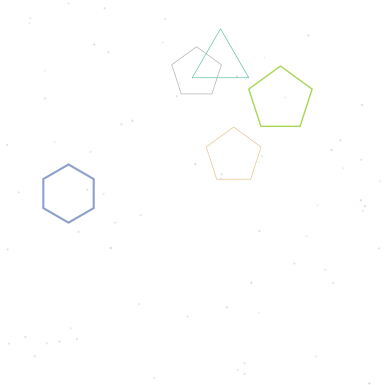[{"shape": "triangle", "thickness": 0.5, "radius": 0.42, "center": [0.573, 0.84]}, {"shape": "hexagon", "thickness": 1.5, "radius": 0.38, "center": [0.178, 0.497]}, {"shape": "pentagon", "thickness": 1, "radius": 0.43, "center": [0.728, 0.742]}, {"shape": "pentagon", "thickness": 0.5, "radius": 0.37, "center": [0.607, 0.595]}, {"shape": "pentagon", "thickness": 0.5, "radius": 0.34, "center": [0.511, 0.811]}]